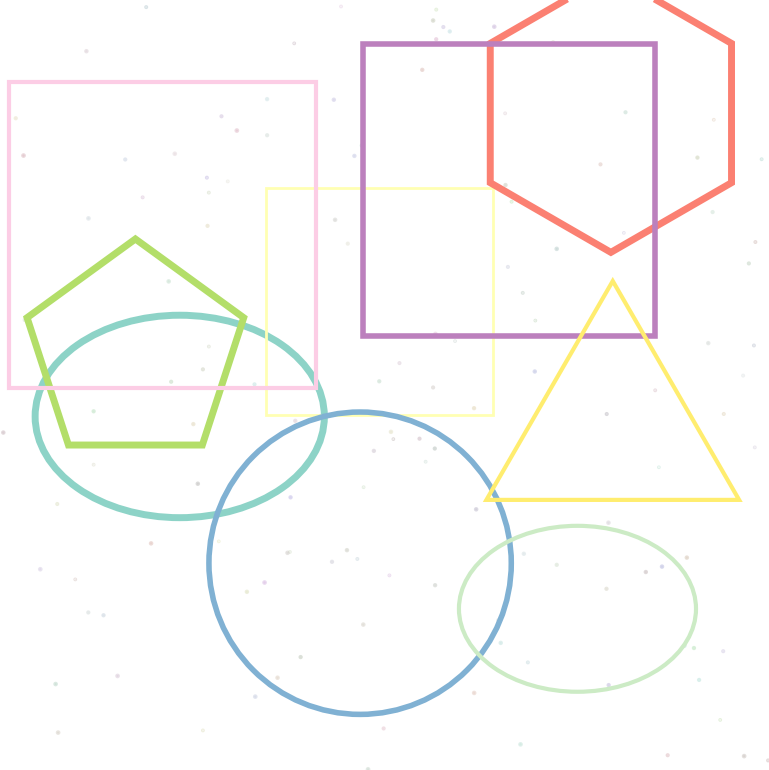[{"shape": "oval", "thickness": 2.5, "radius": 0.94, "center": [0.233, 0.459]}, {"shape": "square", "thickness": 1, "radius": 0.74, "center": [0.493, 0.609]}, {"shape": "hexagon", "thickness": 2.5, "radius": 0.9, "center": [0.793, 0.853]}, {"shape": "circle", "thickness": 2, "radius": 0.98, "center": [0.468, 0.269]}, {"shape": "pentagon", "thickness": 2.5, "radius": 0.74, "center": [0.176, 0.542]}, {"shape": "square", "thickness": 1.5, "radius": 1.0, "center": [0.211, 0.695]}, {"shape": "square", "thickness": 2, "radius": 0.95, "center": [0.661, 0.753]}, {"shape": "oval", "thickness": 1.5, "radius": 0.77, "center": [0.75, 0.209]}, {"shape": "triangle", "thickness": 1.5, "radius": 0.95, "center": [0.796, 0.446]}]